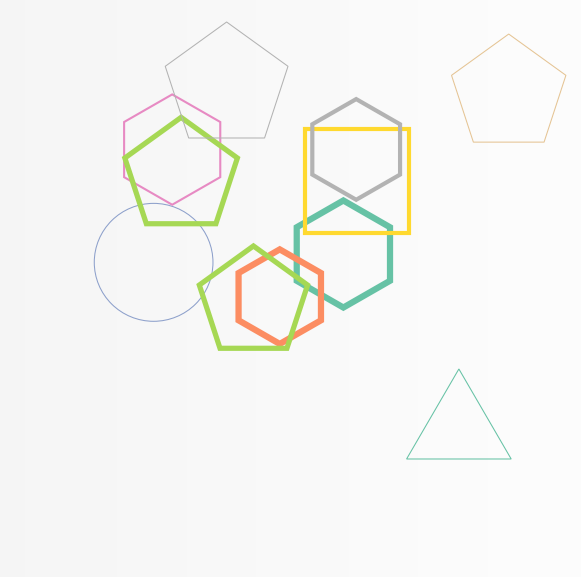[{"shape": "hexagon", "thickness": 3, "radius": 0.46, "center": [0.591, 0.559]}, {"shape": "triangle", "thickness": 0.5, "radius": 0.52, "center": [0.789, 0.256]}, {"shape": "hexagon", "thickness": 3, "radius": 0.41, "center": [0.481, 0.485]}, {"shape": "circle", "thickness": 0.5, "radius": 0.51, "center": [0.264, 0.545]}, {"shape": "hexagon", "thickness": 1, "radius": 0.48, "center": [0.296, 0.74]}, {"shape": "pentagon", "thickness": 2.5, "radius": 0.51, "center": [0.312, 0.694]}, {"shape": "pentagon", "thickness": 2.5, "radius": 0.49, "center": [0.436, 0.475]}, {"shape": "square", "thickness": 2, "radius": 0.45, "center": [0.614, 0.685]}, {"shape": "pentagon", "thickness": 0.5, "radius": 0.52, "center": [0.875, 0.837]}, {"shape": "pentagon", "thickness": 0.5, "radius": 0.56, "center": [0.39, 0.85]}, {"shape": "hexagon", "thickness": 2, "radius": 0.44, "center": [0.613, 0.74]}]